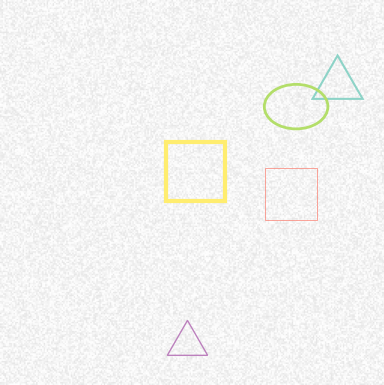[{"shape": "triangle", "thickness": 1.5, "radius": 0.38, "center": [0.877, 0.781]}, {"shape": "square", "thickness": 0.5, "radius": 0.34, "center": [0.755, 0.497]}, {"shape": "oval", "thickness": 2, "radius": 0.41, "center": [0.769, 0.723]}, {"shape": "triangle", "thickness": 1, "radius": 0.3, "center": [0.487, 0.107]}, {"shape": "square", "thickness": 3, "radius": 0.38, "center": [0.508, 0.555]}]